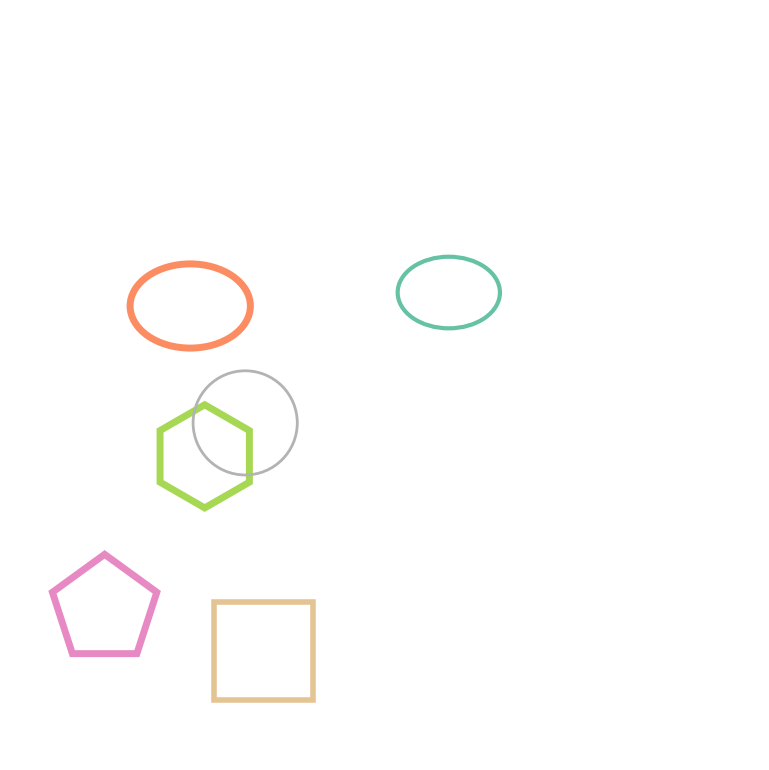[{"shape": "oval", "thickness": 1.5, "radius": 0.33, "center": [0.583, 0.62]}, {"shape": "oval", "thickness": 2.5, "radius": 0.39, "center": [0.247, 0.603]}, {"shape": "pentagon", "thickness": 2.5, "radius": 0.36, "center": [0.136, 0.209]}, {"shape": "hexagon", "thickness": 2.5, "radius": 0.33, "center": [0.266, 0.407]}, {"shape": "square", "thickness": 2, "radius": 0.32, "center": [0.342, 0.155]}, {"shape": "circle", "thickness": 1, "radius": 0.34, "center": [0.318, 0.451]}]